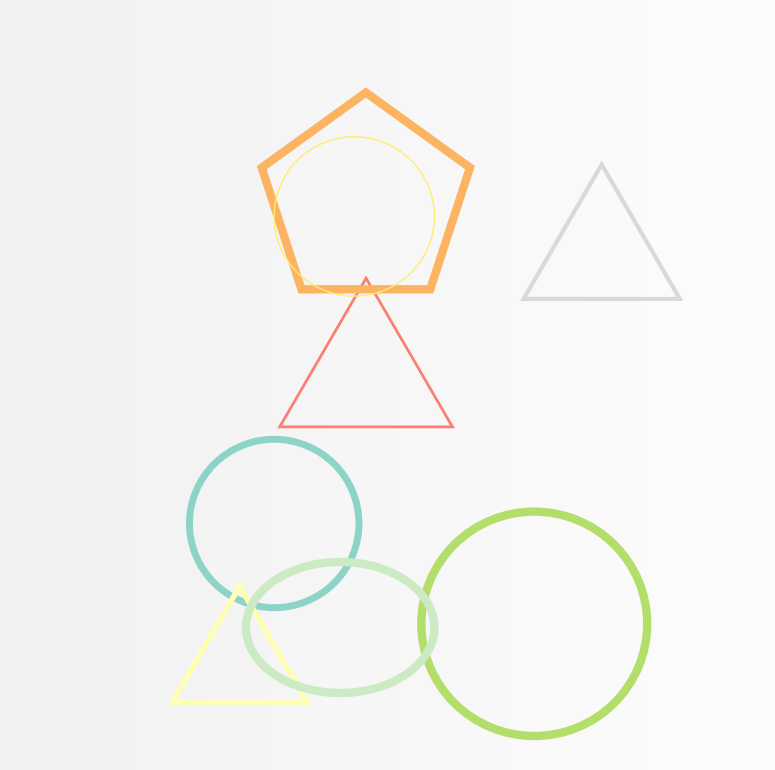[{"shape": "circle", "thickness": 2.5, "radius": 0.55, "center": [0.354, 0.32]}, {"shape": "triangle", "thickness": 2, "radius": 0.5, "center": [0.309, 0.138]}, {"shape": "triangle", "thickness": 1, "radius": 0.64, "center": [0.472, 0.51]}, {"shape": "pentagon", "thickness": 3, "radius": 0.71, "center": [0.472, 0.739]}, {"shape": "circle", "thickness": 3, "radius": 0.73, "center": [0.689, 0.19]}, {"shape": "triangle", "thickness": 1.5, "radius": 0.58, "center": [0.776, 0.67]}, {"shape": "oval", "thickness": 3, "radius": 0.61, "center": [0.439, 0.185]}, {"shape": "circle", "thickness": 0.5, "radius": 0.52, "center": [0.457, 0.719]}]